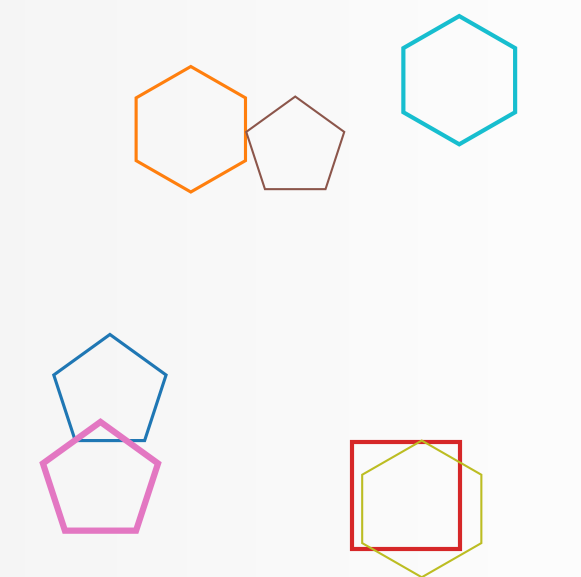[{"shape": "pentagon", "thickness": 1.5, "radius": 0.51, "center": [0.189, 0.318]}, {"shape": "hexagon", "thickness": 1.5, "radius": 0.54, "center": [0.328, 0.775]}, {"shape": "square", "thickness": 2, "radius": 0.46, "center": [0.698, 0.141]}, {"shape": "pentagon", "thickness": 1, "radius": 0.44, "center": [0.508, 0.743]}, {"shape": "pentagon", "thickness": 3, "radius": 0.52, "center": [0.173, 0.164]}, {"shape": "hexagon", "thickness": 1, "radius": 0.59, "center": [0.726, 0.118]}, {"shape": "hexagon", "thickness": 2, "radius": 0.56, "center": [0.79, 0.86]}]